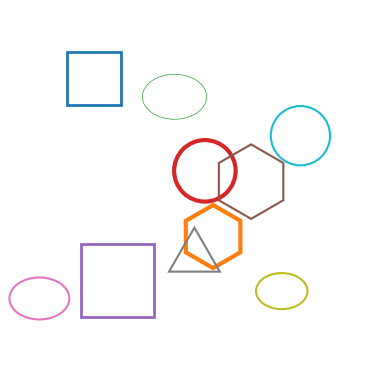[{"shape": "square", "thickness": 2, "radius": 0.35, "center": [0.244, 0.796]}, {"shape": "hexagon", "thickness": 3, "radius": 0.41, "center": [0.553, 0.386]}, {"shape": "oval", "thickness": 0.5, "radius": 0.42, "center": [0.453, 0.749]}, {"shape": "circle", "thickness": 3, "radius": 0.4, "center": [0.532, 0.556]}, {"shape": "square", "thickness": 2, "radius": 0.48, "center": [0.304, 0.271]}, {"shape": "hexagon", "thickness": 1.5, "radius": 0.48, "center": [0.652, 0.528]}, {"shape": "oval", "thickness": 1.5, "radius": 0.39, "center": [0.102, 0.225]}, {"shape": "triangle", "thickness": 1.5, "radius": 0.38, "center": [0.505, 0.333]}, {"shape": "oval", "thickness": 1.5, "radius": 0.33, "center": [0.732, 0.244]}, {"shape": "circle", "thickness": 1.5, "radius": 0.38, "center": [0.78, 0.648]}]